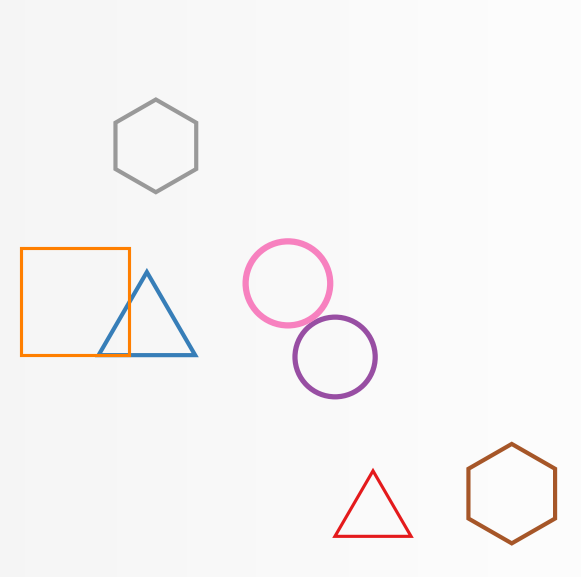[{"shape": "triangle", "thickness": 1.5, "radius": 0.38, "center": [0.642, 0.108]}, {"shape": "triangle", "thickness": 2, "radius": 0.48, "center": [0.253, 0.432]}, {"shape": "circle", "thickness": 2.5, "radius": 0.35, "center": [0.576, 0.381]}, {"shape": "square", "thickness": 1.5, "radius": 0.46, "center": [0.128, 0.477]}, {"shape": "hexagon", "thickness": 2, "radius": 0.43, "center": [0.88, 0.144]}, {"shape": "circle", "thickness": 3, "radius": 0.36, "center": [0.495, 0.508]}, {"shape": "hexagon", "thickness": 2, "radius": 0.4, "center": [0.268, 0.747]}]